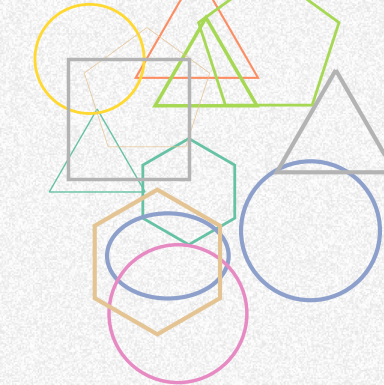[{"shape": "hexagon", "thickness": 2, "radius": 0.69, "center": [0.49, 0.502]}, {"shape": "triangle", "thickness": 1, "radius": 0.72, "center": [0.252, 0.573]}, {"shape": "triangle", "thickness": 1.5, "radius": 0.92, "center": [0.511, 0.89]}, {"shape": "circle", "thickness": 3, "radius": 0.9, "center": [0.806, 0.401]}, {"shape": "oval", "thickness": 3, "radius": 0.79, "center": [0.436, 0.335]}, {"shape": "circle", "thickness": 2.5, "radius": 0.9, "center": [0.462, 0.185]}, {"shape": "triangle", "thickness": 2.5, "radius": 0.76, "center": [0.535, 0.802]}, {"shape": "pentagon", "thickness": 2, "radius": 0.96, "center": [0.698, 0.882]}, {"shape": "circle", "thickness": 2, "radius": 0.71, "center": [0.233, 0.847]}, {"shape": "hexagon", "thickness": 3, "radius": 0.94, "center": [0.409, 0.319]}, {"shape": "pentagon", "thickness": 0.5, "radius": 0.86, "center": [0.382, 0.757]}, {"shape": "triangle", "thickness": 3, "radius": 0.89, "center": [0.872, 0.641]}, {"shape": "square", "thickness": 2.5, "radius": 0.78, "center": [0.334, 0.69]}]